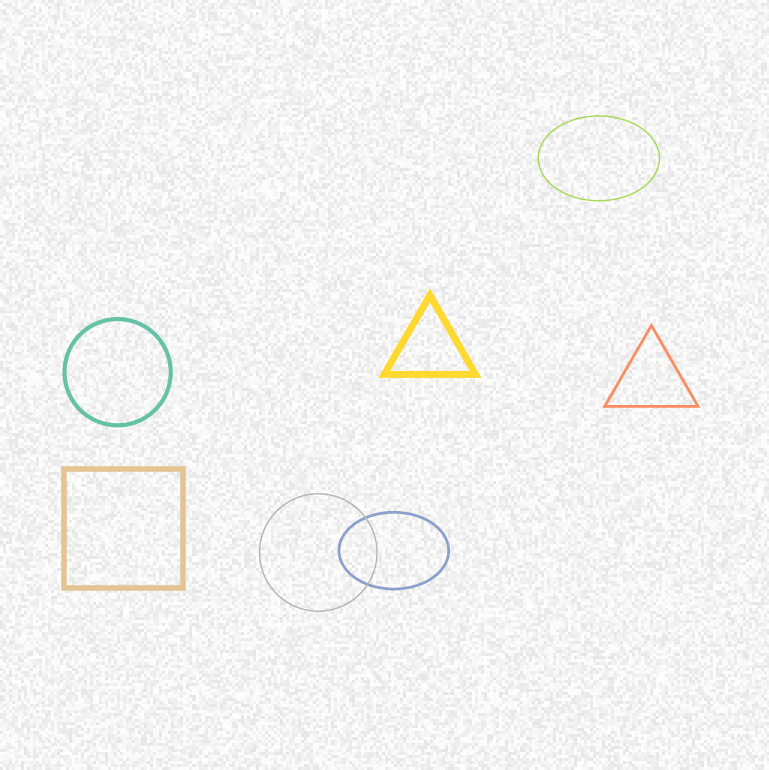[{"shape": "circle", "thickness": 1.5, "radius": 0.35, "center": [0.153, 0.517]}, {"shape": "triangle", "thickness": 1, "radius": 0.35, "center": [0.846, 0.507]}, {"shape": "oval", "thickness": 1, "radius": 0.36, "center": [0.511, 0.285]}, {"shape": "oval", "thickness": 0.5, "radius": 0.39, "center": [0.778, 0.794]}, {"shape": "triangle", "thickness": 2.5, "radius": 0.34, "center": [0.558, 0.548]}, {"shape": "square", "thickness": 2, "radius": 0.39, "center": [0.16, 0.313]}, {"shape": "circle", "thickness": 0.5, "radius": 0.38, "center": [0.413, 0.282]}]